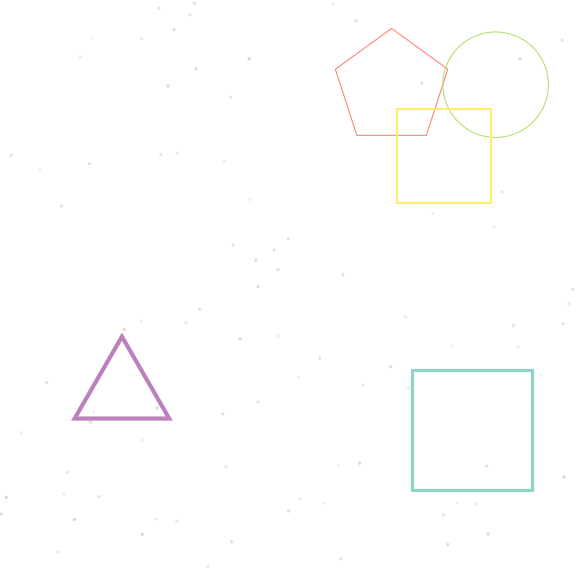[{"shape": "square", "thickness": 1.5, "radius": 0.52, "center": [0.817, 0.254]}, {"shape": "pentagon", "thickness": 0.5, "radius": 0.51, "center": [0.678, 0.848]}, {"shape": "circle", "thickness": 0.5, "radius": 0.46, "center": [0.858, 0.852]}, {"shape": "triangle", "thickness": 2, "radius": 0.47, "center": [0.211, 0.322]}, {"shape": "square", "thickness": 1, "radius": 0.41, "center": [0.769, 0.729]}]